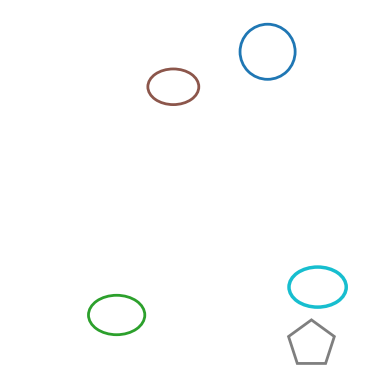[{"shape": "circle", "thickness": 2, "radius": 0.36, "center": [0.695, 0.866]}, {"shape": "oval", "thickness": 2, "radius": 0.37, "center": [0.303, 0.182]}, {"shape": "oval", "thickness": 2, "radius": 0.33, "center": [0.45, 0.775]}, {"shape": "pentagon", "thickness": 2, "radius": 0.31, "center": [0.809, 0.107]}, {"shape": "oval", "thickness": 2.5, "radius": 0.37, "center": [0.825, 0.254]}]